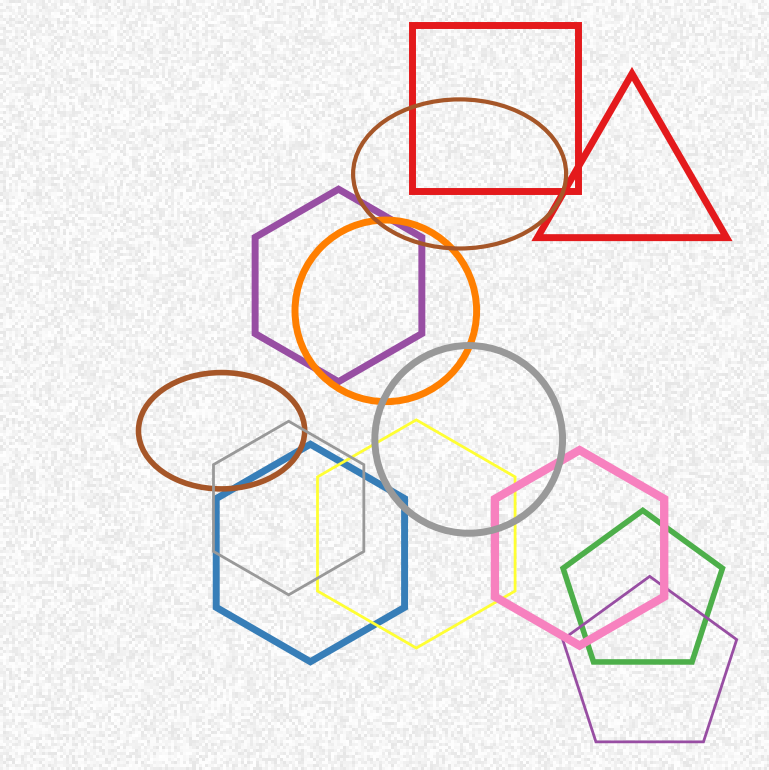[{"shape": "triangle", "thickness": 2.5, "radius": 0.71, "center": [0.821, 0.762]}, {"shape": "square", "thickness": 2.5, "radius": 0.54, "center": [0.643, 0.86]}, {"shape": "hexagon", "thickness": 2.5, "radius": 0.71, "center": [0.403, 0.282]}, {"shape": "pentagon", "thickness": 2, "radius": 0.54, "center": [0.835, 0.228]}, {"shape": "hexagon", "thickness": 2.5, "radius": 0.63, "center": [0.44, 0.629]}, {"shape": "pentagon", "thickness": 1, "radius": 0.59, "center": [0.844, 0.133]}, {"shape": "circle", "thickness": 2.5, "radius": 0.59, "center": [0.501, 0.596]}, {"shape": "hexagon", "thickness": 1, "radius": 0.74, "center": [0.541, 0.307]}, {"shape": "oval", "thickness": 1.5, "radius": 0.69, "center": [0.597, 0.774]}, {"shape": "oval", "thickness": 2, "radius": 0.54, "center": [0.288, 0.441]}, {"shape": "hexagon", "thickness": 3, "radius": 0.63, "center": [0.753, 0.289]}, {"shape": "hexagon", "thickness": 1, "radius": 0.56, "center": [0.375, 0.34]}, {"shape": "circle", "thickness": 2.5, "radius": 0.61, "center": [0.609, 0.429]}]